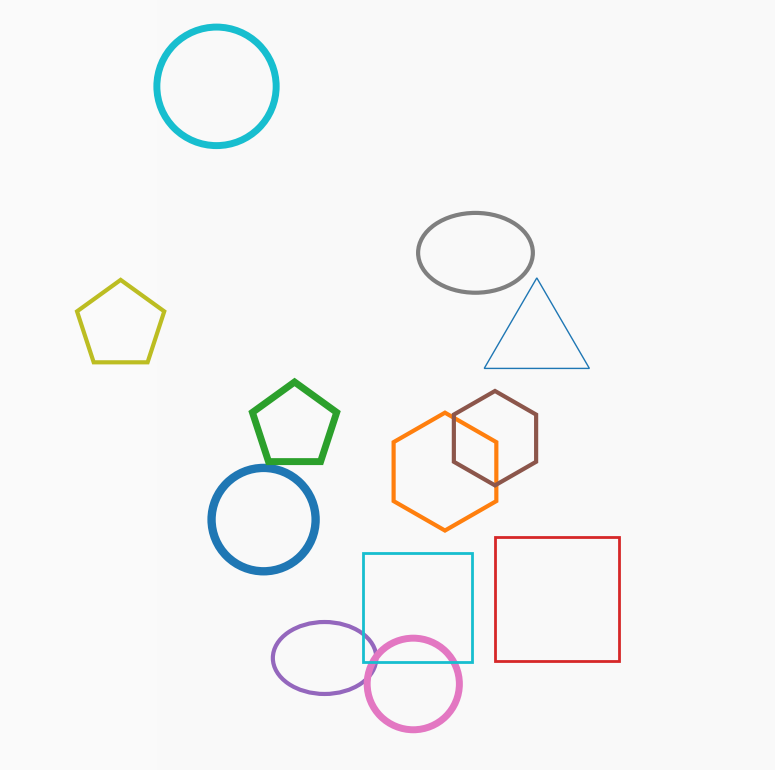[{"shape": "circle", "thickness": 3, "radius": 0.34, "center": [0.34, 0.325]}, {"shape": "triangle", "thickness": 0.5, "radius": 0.39, "center": [0.693, 0.561]}, {"shape": "hexagon", "thickness": 1.5, "radius": 0.38, "center": [0.574, 0.388]}, {"shape": "pentagon", "thickness": 2.5, "radius": 0.29, "center": [0.38, 0.447]}, {"shape": "square", "thickness": 1, "radius": 0.4, "center": [0.719, 0.222]}, {"shape": "oval", "thickness": 1.5, "radius": 0.33, "center": [0.419, 0.145]}, {"shape": "hexagon", "thickness": 1.5, "radius": 0.31, "center": [0.639, 0.431]}, {"shape": "circle", "thickness": 2.5, "radius": 0.3, "center": [0.533, 0.112]}, {"shape": "oval", "thickness": 1.5, "radius": 0.37, "center": [0.614, 0.672]}, {"shape": "pentagon", "thickness": 1.5, "radius": 0.3, "center": [0.156, 0.577]}, {"shape": "circle", "thickness": 2.5, "radius": 0.38, "center": [0.279, 0.888]}, {"shape": "square", "thickness": 1, "radius": 0.35, "center": [0.538, 0.211]}]